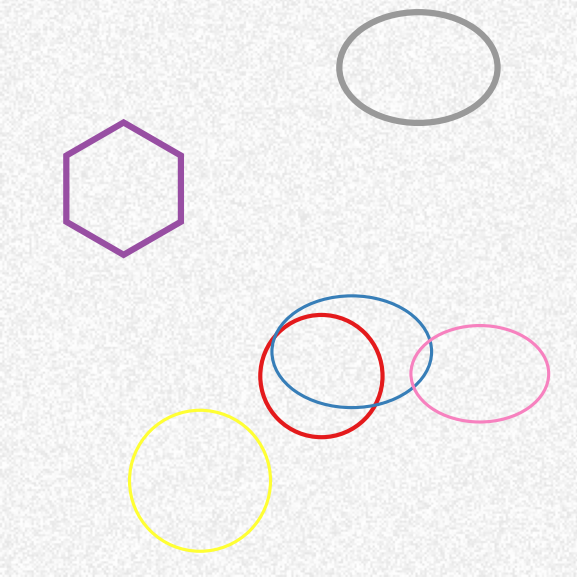[{"shape": "circle", "thickness": 2, "radius": 0.53, "center": [0.557, 0.348]}, {"shape": "oval", "thickness": 1.5, "radius": 0.69, "center": [0.609, 0.39]}, {"shape": "hexagon", "thickness": 3, "radius": 0.57, "center": [0.214, 0.672]}, {"shape": "circle", "thickness": 1.5, "radius": 0.61, "center": [0.346, 0.167]}, {"shape": "oval", "thickness": 1.5, "radius": 0.6, "center": [0.831, 0.352]}, {"shape": "oval", "thickness": 3, "radius": 0.69, "center": [0.725, 0.882]}]